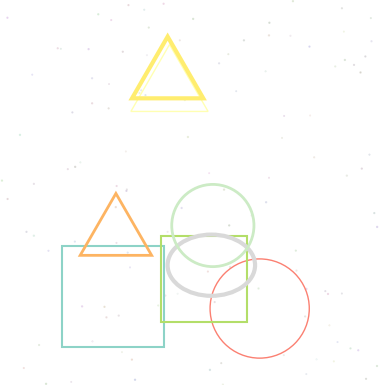[{"shape": "square", "thickness": 1.5, "radius": 0.66, "center": [0.294, 0.229]}, {"shape": "triangle", "thickness": 1, "radius": 0.58, "center": [0.44, 0.768]}, {"shape": "circle", "thickness": 1, "radius": 0.64, "center": [0.674, 0.199]}, {"shape": "triangle", "thickness": 2, "radius": 0.54, "center": [0.301, 0.39]}, {"shape": "square", "thickness": 1.5, "radius": 0.56, "center": [0.53, 0.274]}, {"shape": "oval", "thickness": 3, "radius": 0.57, "center": [0.549, 0.311]}, {"shape": "circle", "thickness": 2, "radius": 0.53, "center": [0.553, 0.414]}, {"shape": "triangle", "thickness": 3, "radius": 0.53, "center": [0.435, 0.798]}]